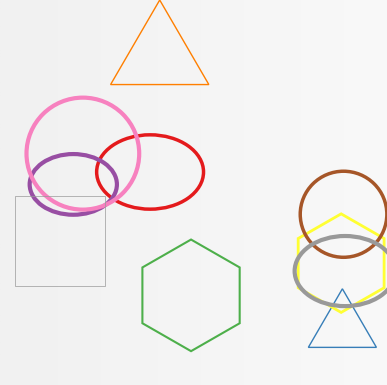[{"shape": "oval", "thickness": 2.5, "radius": 0.69, "center": [0.387, 0.553]}, {"shape": "triangle", "thickness": 1, "radius": 0.51, "center": [0.884, 0.148]}, {"shape": "hexagon", "thickness": 1.5, "radius": 0.72, "center": [0.493, 0.233]}, {"shape": "oval", "thickness": 3, "radius": 0.56, "center": [0.189, 0.521]}, {"shape": "triangle", "thickness": 1, "radius": 0.73, "center": [0.412, 0.854]}, {"shape": "hexagon", "thickness": 2, "radius": 0.64, "center": [0.88, 0.317]}, {"shape": "circle", "thickness": 2.5, "radius": 0.56, "center": [0.887, 0.443]}, {"shape": "circle", "thickness": 3, "radius": 0.73, "center": [0.214, 0.601]}, {"shape": "oval", "thickness": 3, "radius": 0.65, "center": [0.89, 0.296]}, {"shape": "square", "thickness": 0.5, "radius": 0.58, "center": [0.154, 0.374]}]